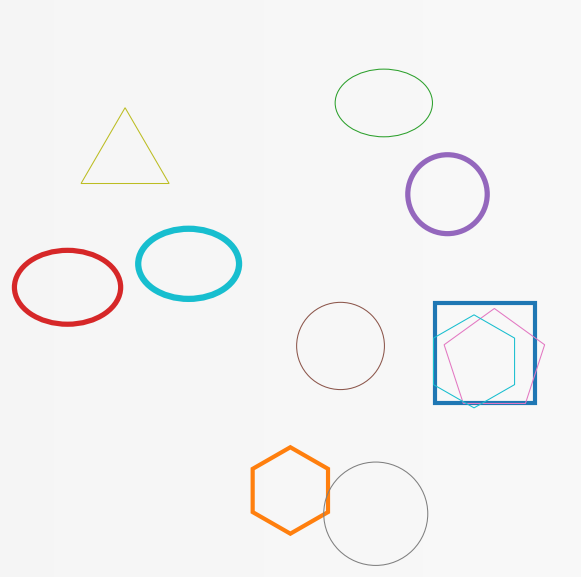[{"shape": "square", "thickness": 2, "radius": 0.43, "center": [0.834, 0.388]}, {"shape": "hexagon", "thickness": 2, "radius": 0.37, "center": [0.5, 0.15]}, {"shape": "oval", "thickness": 0.5, "radius": 0.42, "center": [0.66, 0.821]}, {"shape": "oval", "thickness": 2.5, "radius": 0.46, "center": [0.116, 0.502]}, {"shape": "circle", "thickness": 2.5, "radius": 0.34, "center": [0.77, 0.663]}, {"shape": "circle", "thickness": 0.5, "radius": 0.38, "center": [0.586, 0.4]}, {"shape": "pentagon", "thickness": 0.5, "radius": 0.45, "center": [0.851, 0.374]}, {"shape": "circle", "thickness": 0.5, "radius": 0.45, "center": [0.646, 0.11]}, {"shape": "triangle", "thickness": 0.5, "radius": 0.44, "center": [0.215, 0.725]}, {"shape": "hexagon", "thickness": 0.5, "radius": 0.4, "center": [0.816, 0.373]}, {"shape": "oval", "thickness": 3, "radius": 0.43, "center": [0.325, 0.542]}]